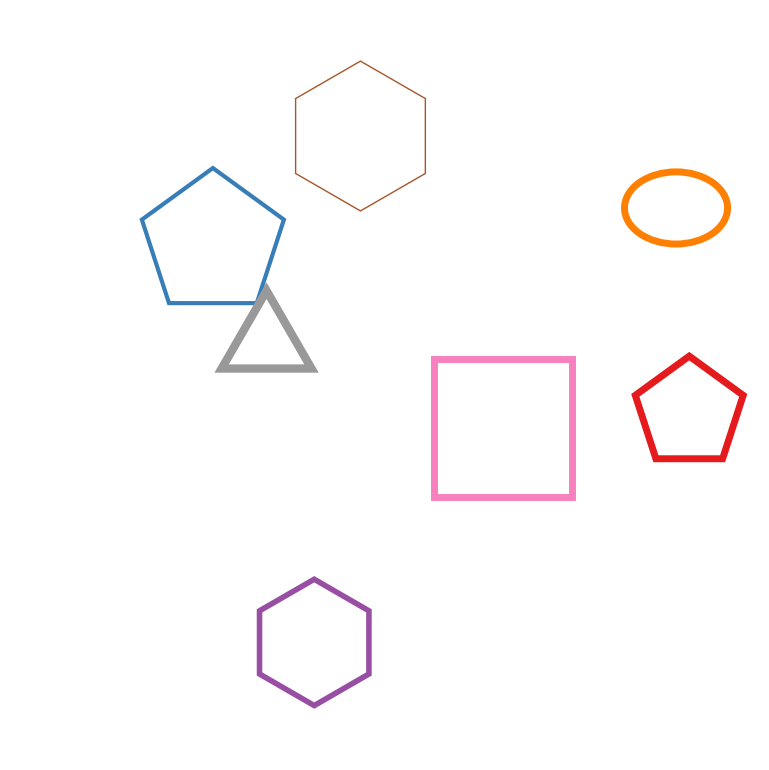[{"shape": "pentagon", "thickness": 2.5, "radius": 0.37, "center": [0.895, 0.464]}, {"shape": "pentagon", "thickness": 1.5, "radius": 0.48, "center": [0.276, 0.685]}, {"shape": "hexagon", "thickness": 2, "radius": 0.41, "center": [0.408, 0.166]}, {"shape": "oval", "thickness": 2.5, "radius": 0.33, "center": [0.878, 0.73]}, {"shape": "hexagon", "thickness": 0.5, "radius": 0.49, "center": [0.468, 0.823]}, {"shape": "square", "thickness": 2.5, "radius": 0.45, "center": [0.653, 0.444]}, {"shape": "triangle", "thickness": 3, "radius": 0.34, "center": [0.346, 0.555]}]